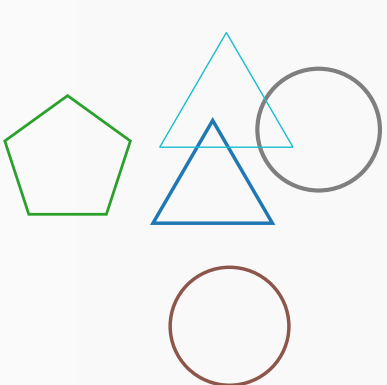[{"shape": "triangle", "thickness": 2.5, "radius": 0.89, "center": [0.549, 0.509]}, {"shape": "pentagon", "thickness": 2, "radius": 0.85, "center": [0.174, 0.581]}, {"shape": "circle", "thickness": 2.5, "radius": 0.77, "center": [0.592, 0.153]}, {"shape": "circle", "thickness": 3, "radius": 0.79, "center": [0.822, 0.663]}, {"shape": "triangle", "thickness": 1, "radius": 0.99, "center": [0.584, 0.717]}]